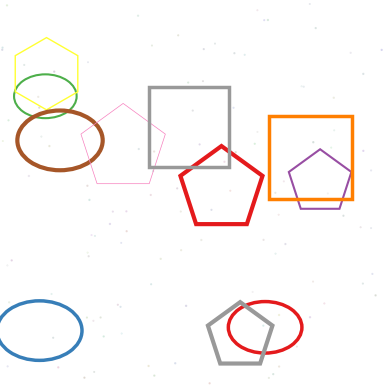[{"shape": "oval", "thickness": 2.5, "radius": 0.48, "center": [0.689, 0.15]}, {"shape": "pentagon", "thickness": 3, "radius": 0.56, "center": [0.575, 0.509]}, {"shape": "oval", "thickness": 2.5, "radius": 0.55, "center": [0.103, 0.141]}, {"shape": "oval", "thickness": 1.5, "radius": 0.41, "center": [0.118, 0.75]}, {"shape": "pentagon", "thickness": 1.5, "radius": 0.43, "center": [0.831, 0.527]}, {"shape": "square", "thickness": 2.5, "radius": 0.54, "center": [0.806, 0.59]}, {"shape": "hexagon", "thickness": 1, "radius": 0.47, "center": [0.121, 0.809]}, {"shape": "oval", "thickness": 3, "radius": 0.55, "center": [0.156, 0.635]}, {"shape": "pentagon", "thickness": 0.5, "radius": 0.58, "center": [0.32, 0.616]}, {"shape": "square", "thickness": 2.5, "radius": 0.52, "center": [0.491, 0.67]}, {"shape": "pentagon", "thickness": 3, "radius": 0.44, "center": [0.624, 0.127]}]